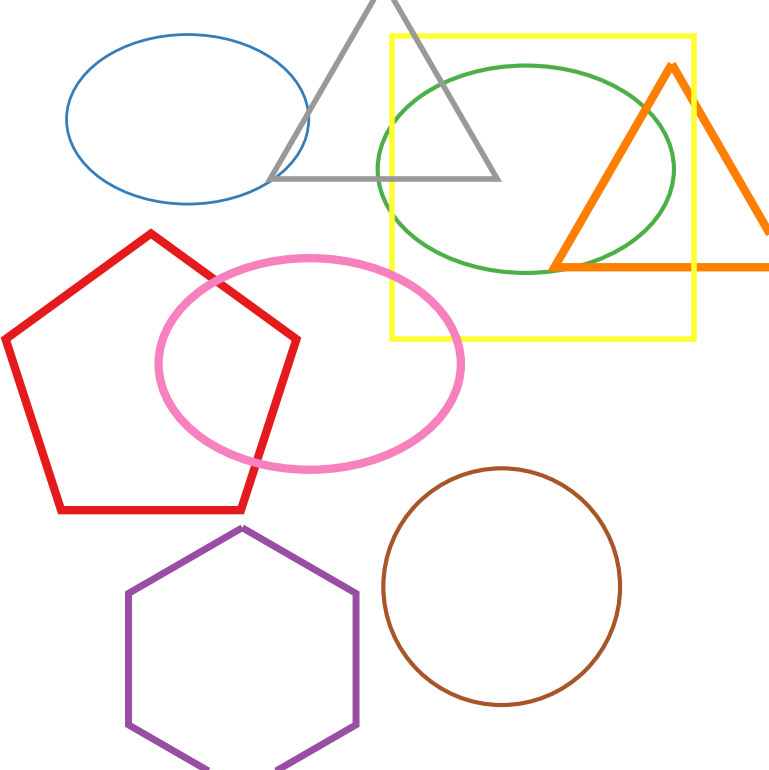[{"shape": "pentagon", "thickness": 3, "radius": 0.99, "center": [0.196, 0.498]}, {"shape": "oval", "thickness": 1, "radius": 0.79, "center": [0.244, 0.845]}, {"shape": "oval", "thickness": 1.5, "radius": 0.96, "center": [0.683, 0.78]}, {"shape": "hexagon", "thickness": 2.5, "radius": 0.85, "center": [0.315, 0.144]}, {"shape": "triangle", "thickness": 3, "radius": 0.88, "center": [0.873, 0.741]}, {"shape": "square", "thickness": 2, "radius": 0.98, "center": [0.705, 0.757]}, {"shape": "circle", "thickness": 1.5, "radius": 0.77, "center": [0.652, 0.238]}, {"shape": "oval", "thickness": 3, "radius": 0.98, "center": [0.402, 0.527]}, {"shape": "triangle", "thickness": 2, "radius": 0.85, "center": [0.498, 0.853]}]